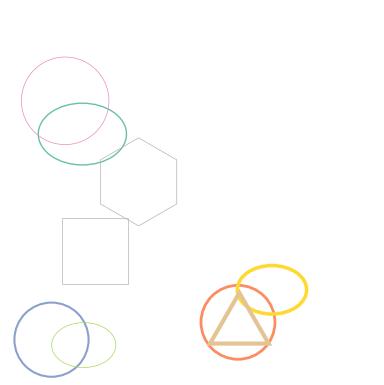[{"shape": "oval", "thickness": 1, "radius": 0.57, "center": [0.214, 0.652]}, {"shape": "circle", "thickness": 2, "radius": 0.48, "center": [0.618, 0.163]}, {"shape": "circle", "thickness": 1.5, "radius": 0.48, "center": [0.134, 0.118]}, {"shape": "circle", "thickness": 0.5, "radius": 0.57, "center": [0.169, 0.738]}, {"shape": "oval", "thickness": 0.5, "radius": 0.42, "center": [0.218, 0.104]}, {"shape": "oval", "thickness": 2.5, "radius": 0.45, "center": [0.706, 0.247]}, {"shape": "triangle", "thickness": 3, "radius": 0.44, "center": [0.622, 0.152]}, {"shape": "hexagon", "thickness": 0.5, "radius": 0.57, "center": [0.36, 0.528]}, {"shape": "square", "thickness": 0.5, "radius": 0.43, "center": [0.248, 0.347]}]